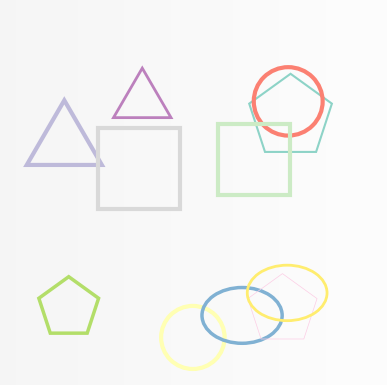[{"shape": "pentagon", "thickness": 1.5, "radius": 0.56, "center": [0.75, 0.696]}, {"shape": "circle", "thickness": 3, "radius": 0.41, "center": [0.498, 0.124]}, {"shape": "triangle", "thickness": 3, "radius": 0.56, "center": [0.166, 0.628]}, {"shape": "circle", "thickness": 3, "radius": 0.44, "center": [0.744, 0.737]}, {"shape": "oval", "thickness": 2.5, "radius": 0.52, "center": [0.625, 0.181]}, {"shape": "pentagon", "thickness": 2.5, "radius": 0.41, "center": [0.177, 0.2]}, {"shape": "pentagon", "thickness": 0.5, "radius": 0.47, "center": [0.729, 0.195]}, {"shape": "square", "thickness": 3, "radius": 0.53, "center": [0.359, 0.563]}, {"shape": "triangle", "thickness": 2, "radius": 0.43, "center": [0.367, 0.737]}, {"shape": "square", "thickness": 3, "radius": 0.46, "center": [0.656, 0.586]}, {"shape": "oval", "thickness": 2, "radius": 0.51, "center": [0.741, 0.239]}]